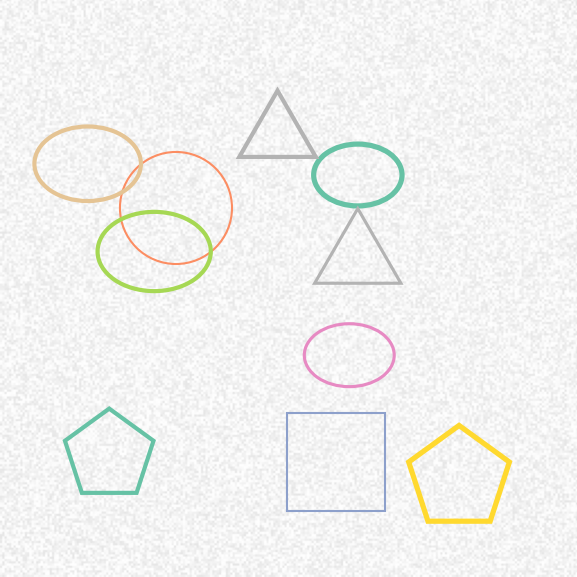[{"shape": "oval", "thickness": 2.5, "radius": 0.38, "center": [0.62, 0.696]}, {"shape": "pentagon", "thickness": 2, "radius": 0.4, "center": [0.189, 0.211]}, {"shape": "circle", "thickness": 1, "radius": 0.49, "center": [0.305, 0.639]}, {"shape": "square", "thickness": 1, "radius": 0.43, "center": [0.581, 0.199]}, {"shape": "oval", "thickness": 1.5, "radius": 0.39, "center": [0.605, 0.384]}, {"shape": "oval", "thickness": 2, "radius": 0.49, "center": [0.267, 0.564]}, {"shape": "pentagon", "thickness": 2.5, "radius": 0.46, "center": [0.795, 0.171]}, {"shape": "oval", "thickness": 2, "radius": 0.46, "center": [0.152, 0.716]}, {"shape": "triangle", "thickness": 1.5, "radius": 0.43, "center": [0.62, 0.552]}, {"shape": "triangle", "thickness": 2, "radius": 0.38, "center": [0.481, 0.766]}]